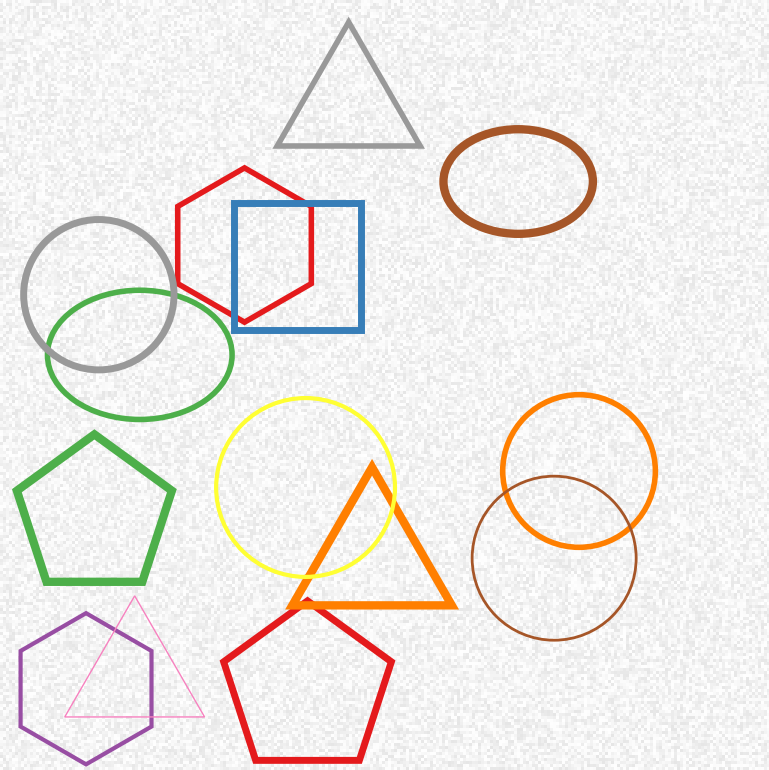[{"shape": "hexagon", "thickness": 2, "radius": 0.5, "center": [0.318, 0.682]}, {"shape": "pentagon", "thickness": 2.5, "radius": 0.57, "center": [0.399, 0.105]}, {"shape": "square", "thickness": 2.5, "radius": 0.41, "center": [0.386, 0.654]}, {"shape": "oval", "thickness": 2, "radius": 0.6, "center": [0.182, 0.539]}, {"shape": "pentagon", "thickness": 3, "radius": 0.53, "center": [0.123, 0.33]}, {"shape": "hexagon", "thickness": 1.5, "radius": 0.49, "center": [0.112, 0.106]}, {"shape": "triangle", "thickness": 3, "radius": 0.6, "center": [0.483, 0.274]}, {"shape": "circle", "thickness": 2, "radius": 0.5, "center": [0.752, 0.388]}, {"shape": "circle", "thickness": 1.5, "radius": 0.58, "center": [0.397, 0.367]}, {"shape": "oval", "thickness": 3, "radius": 0.49, "center": [0.673, 0.764]}, {"shape": "circle", "thickness": 1, "radius": 0.53, "center": [0.72, 0.275]}, {"shape": "triangle", "thickness": 0.5, "radius": 0.52, "center": [0.175, 0.121]}, {"shape": "circle", "thickness": 2.5, "radius": 0.49, "center": [0.128, 0.617]}, {"shape": "triangle", "thickness": 2, "radius": 0.54, "center": [0.453, 0.864]}]